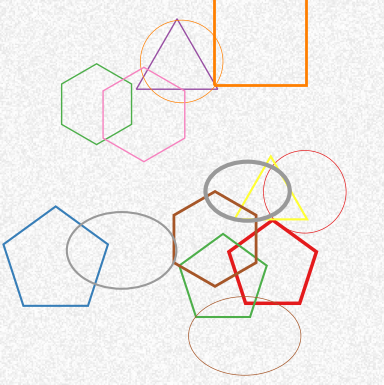[{"shape": "circle", "thickness": 0.5, "radius": 0.54, "center": [0.792, 0.502]}, {"shape": "pentagon", "thickness": 2.5, "radius": 0.6, "center": [0.708, 0.309]}, {"shape": "pentagon", "thickness": 1.5, "radius": 0.71, "center": [0.145, 0.321]}, {"shape": "hexagon", "thickness": 1, "radius": 0.52, "center": [0.251, 0.729]}, {"shape": "pentagon", "thickness": 1.5, "radius": 0.6, "center": [0.579, 0.273]}, {"shape": "triangle", "thickness": 1, "radius": 0.61, "center": [0.46, 0.829]}, {"shape": "square", "thickness": 2, "radius": 0.6, "center": [0.677, 0.9]}, {"shape": "circle", "thickness": 0.5, "radius": 0.54, "center": [0.472, 0.84]}, {"shape": "triangle", "thickness": 1.5, "radius": 0.55, "center": [0.703, 0.485]}, {"shape": "hexagon", "thickness": 2, "radius": 0.62, "center": [0.558, 0.379]}, {"shape": "oval", "thickness": 0.5, "radius": 0.73, "center": [0.636, 0.127]}, {"shape": "hexagon", "thickness": 1, "radius": 0.61, "center": [0.374, 0.703]}, {"shape": "oval", "thickness": 3, "radius": 0.55, "center": [0.643, 0.503]}, {"shape": "oval", "thickness": 1.5, "radius": 0.71, "center": [0.316, 0.35]}]